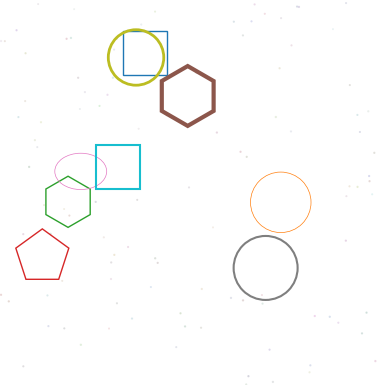[{"shape": "square", "thickness": 1, "radius": 0.29, "center": [0.378, 0.862]}, {"shape": "circle", "thickness": 0.5, "radius": 0.39, "center": [0.729, 0.474]}, {"shape": "hexagon", "thickness": 1, "radius": 0.33, "center": [0.177, 0.476]}, {"shape": "pentagon", "thickness": 1, "radius": 0.36, "center": [0.11, 0.333]}, {"shape": "hexagon", "thickness": 3, "radius": 0.39, "center": [0.488, 0.751]}, {"shape": "oval", "thickness": 0.5, "radius": 0.34, "center": [0.21, 0.555]}, {"shape": "circle", "thickness": 1.5, "radius": 0.42, "center": [0.69, 0.304]}, {"shape": "circle", "thickness": 2, "radius": 0.36, "center": [0.353, 0.851]}, {"shape": "square", "thickness": 1.5, "radius": 0.29, "center": [0.306, 0.565]}]